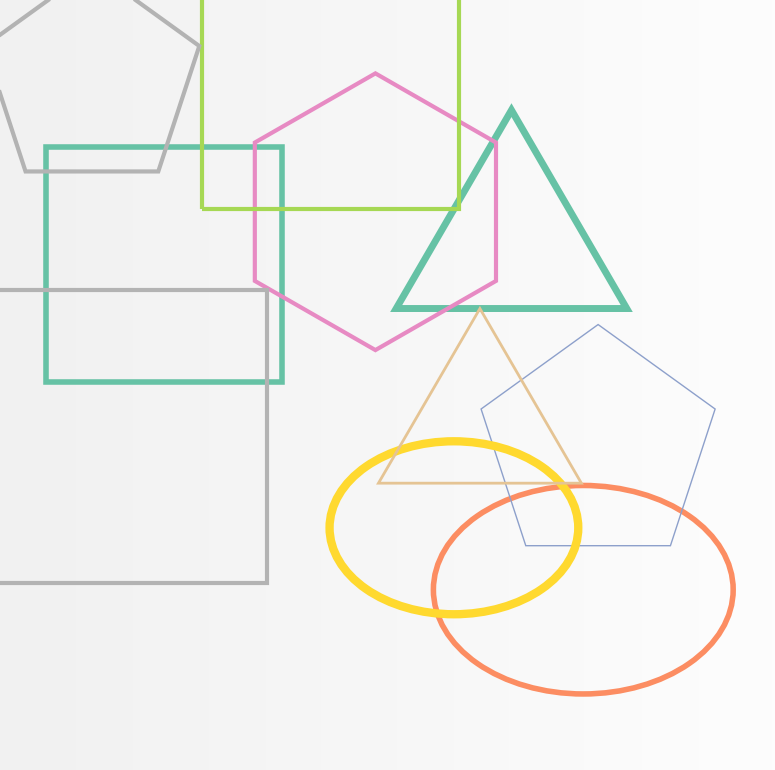[{"shape": "triangle", "thickness": 2.5, "radius": 0.86, "center": [0.66, 0.685]}, {"shape": "square", "thickness": 2, "radius": 0.76, "center": [0.212, 0.657]}, {"shape": "oval", "thickness": 2, "radius": 0.97, "center": [0.753, 0.234]}, {"shape": "pentagon", "thickness": 0.5, "radius": 0.79, "center": [0.772, 0.42]}, {"shape": "hexagon", "thickness": 1.5, "radius": 0.9, "center": [0.484, 0.725]}, {"shape": "square", "thickness": 1.5, "radius": 0.83, "center": [0.427, 0.894]}, {"shape": "oval", "thickness": 3, "radius": 0.8, "center": [0.586, 0.315]}, {"shape": "triangle", "thickness": 1, "radius": 0.76, "center": [0.619, 0.448]}, {"shape": "pentagon", "thickness": 1.5, "radius": 0.73, "center": [0.119, 0.895]}, {"shape": "square", "thickness": 1.5, "radius": 0.95, "center": [0.154, 0.433]}]